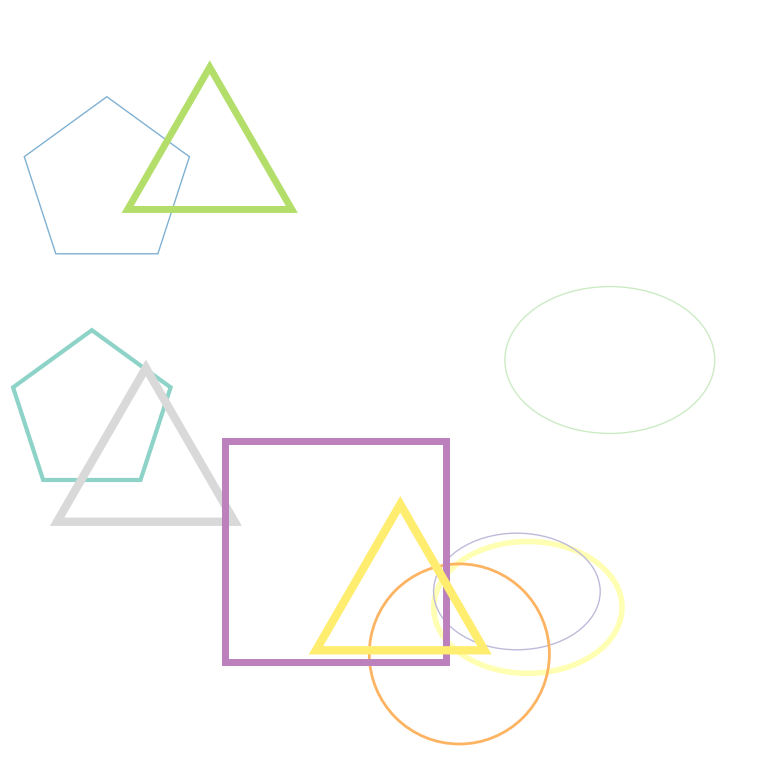[{"shape": "pentagon", "thickness": 1.5, "radius": 0.54, "center": [0.119, 0.464]}, {"shape": "oval", "thickness": 2, "radius": 0.61, "center": [0.686, 0.211]}, {"shape": "oval", "thickness": 0.5, "radius": 0.54, "center": [0.671, 0.232]}, {"shape": "pentagon", "thickness": 0.5, "radius": 0.56, "center": [0.139, 0.762]}, {"shape": "circle", "thickness": 1, "radius": 0.58, "center": [0.597, 0.151]}, {"shape": "triangle", "thickness": 2.5, "radius": 0.62, "center": [0.272, 0.79]}, {"shape": "triangle", "thickness": 3, "radius": 0.67, "center": [0.189, 0.389]}, {"shape": "square", "thickness": 2.5, "radius": 0.72, "center": [0.436, 0.284]}, {"shape": "oval", "thickness": 0.5, "radius": 0.68, "center": [0.792, 0.532]}, {"shape": "triangle", "thickness": 3, "radius": 0.63, "center": [0.52, 0.219]}]